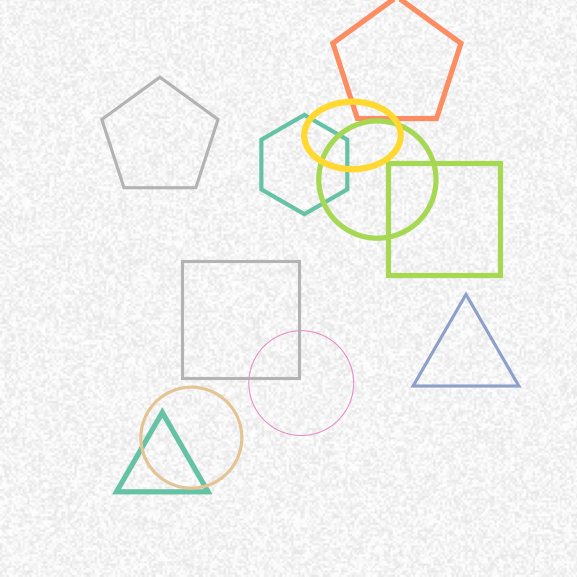[{"shape": "hexagon", "thickness": 2, "radius": 0.43, "center": [0.527, 0.714]}, {"shape": "triangle", "thickness": 2.5, "radius": 0.46, "center": [0.281, 0.193]}, {"shape": "pentagon", "thickness": 2.5, "radius": 0.58, "center": [0.687, 0.888]}, {"shape": "triangle", "thickness": 1.5, "radius": 0.53, "center": [0.807, 0.384]}, {"shape": "circle", "thickness": 0.5, "radius": 0.45, "center": [0.522, 0.336]}, {"shape": "square", "thickness": 2.5, "radius": 0.49, "center": [0.769, 0.62]}, {"shape": "circle", "thickness": 2.5, "radius": 0.51, "center": [0.653, 0.688]}, {"shape": "oval", "thickness": 3, "radius": 0.42, "center": [0.61, 0.765]}, {"shape": "circle", "thickness": 1.5, "radius": 0.44, "center": [0.331, 0.241]}, {"shape": "square", "thickness": 1.5, "radius": 0.51, "center": [0.417, 0.446]}, {"shape": "pentagon", "thickness": 1.5, "radius": 0.53, "center": [0.277, 0.76]}]